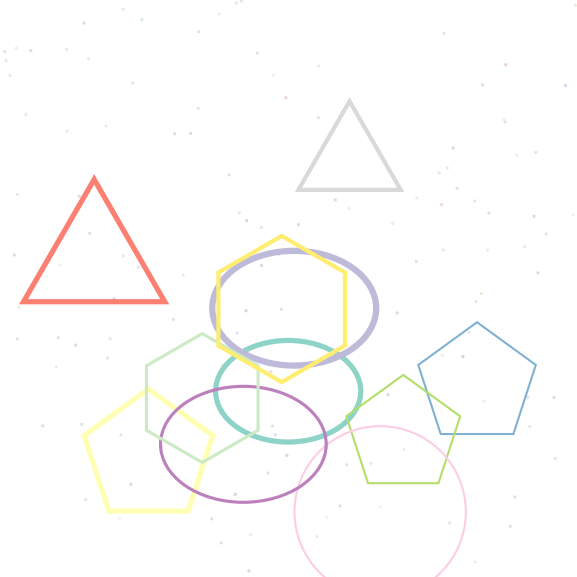[{"shape": "oval", "thickness": 2.5, "radius": 0.63, "center": [0.499, 0.322]}, {"shape": "pentagon", "thickness": 2.5, "radius": 0.58, "center": [0.257, 0.209]}, {"shape": "oval", "thickness": 3, "radius": 0.71, "center": [0.51, 0.465]}, {"shape": "triangle", "thickness": 2.5, "radius": 0.71, "center": [0.163, 0.547]}, {"shape": "pentagon", "thickness": 1, "radius": 0.54, "center": [0.826, 0.334]}, {"shape": "pentagon", "thickness": 1, "radius": 0.52, "center": [0.698, 0.246]}, {"shape": "circle", "thickness": 1, "radius": 0.74, "center": [0.658, 0.113]}, {"shape": "triangle", "thickness": 2, "radius": 0.51, "center": [0.605, 0.722]}, {"shape": "oval", "thickness": 1.5, "radius": 0.72, "center": [0.421, 0.23]}, {"shape": "hexagon", "thickness": 1.5, "radius": 0.56, "center": [0.35, 0.31]}, {"shape": "hexagon", "thickness": 2, "radius": 0.63, "center": [0.488, 0.464]}]